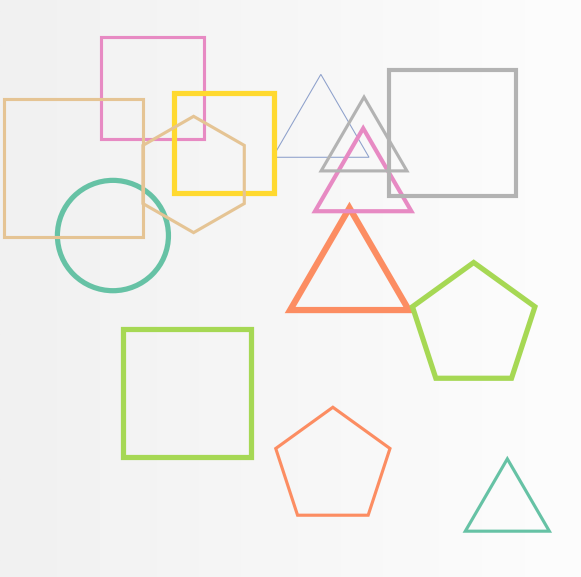[{"shape": "triangle", "thickness": 1.5, "radius": 0.42, "center": [0.873, 0.121]}, {"shape": "circle", "thickness": 2.5, "radius": 0.48, "center": [0.194, 0.591]}, {"shape": "pentagon", "thickness": 1.5, "radius": 0.52, "center": [0.573, 0.191]}, {"shape": "triangle", "thickness": 3, "radius": 0.59, "center": [0.601, 0.521]}, {"shape": "triangle", "thickness": 0.5, "radius": 0.48, "center": [0.552, 0.775]}, {"shape": "triangle", "thickness": 2, "radius": 0.48, "center": [0.625, 0.681]}, {"shape": "square", "thickness": 1.5, "radius": 0.45, "center": [0.263, 0.847]}, {"shape": "pentagon", "thickness": 2.5, "radius": 0.55, "center": [0.815, 0.434]}, {"shape": "square", "thickness": 2.5, "radius": 0.55, "center": [0.322, 0.319]}, {"shape": "square", "thickness": 2.5, "radius": 0.43, "center": [0.385, 0.752]}, {"shape": "square", "thickness": 1.5, "radius": 0.6, "center": [0.126, 0.708]}, {"shape": "hexagon", "thickness": 1.5, "radius": 0.5, "center": [0.333, 0.697]}, {"shape": "triangle", "thickness": 1.5, "radius": 0.43, "center": [0.626, 0.746]}, {"shape": "square", "thickness": 2, "radius": 0.55, "center": [0.779, 0.77]}]